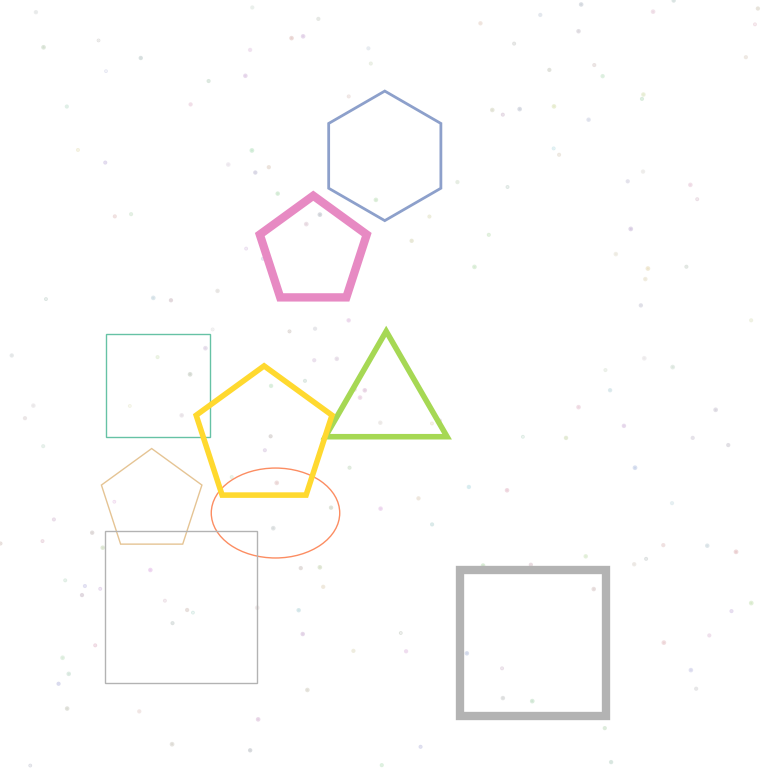[{"shape": "square", "thickness": 0.5, "radius": 0.34, "center": [0.206, 0.499]}, {"shape": "oval", "thickness": 0.5, "radius": 0.42, "center": [0.358, 0.334]}, {"shape": "hexagon", "thickness": 1, "radius": 0.42, "center": [0.5, 0.798]}, {"shape": "pentagon", "thickness": 3, "radius": 0.37, "center": [0.407, 0.673]}, {"shape": "triangle", "thickness": 2, "radius": 0.46, "center": [0.502, 0.478]}, {"shape": "pentagon", "thickness": 2, "radius": 0.46, "center": [0.343, 0.432]}, {"shape": "pentagon", "thickness": 0.5, "radius": 0.34, "center": [0.197, 0.349]}, {"shape": "square", "thickness": 3, "radius": 0.48, "center": [0.692, 0.165]}, {"shape": "square", "thickness": 0.5, "radius": 0.5, "center": [0.235, 0.212]}]